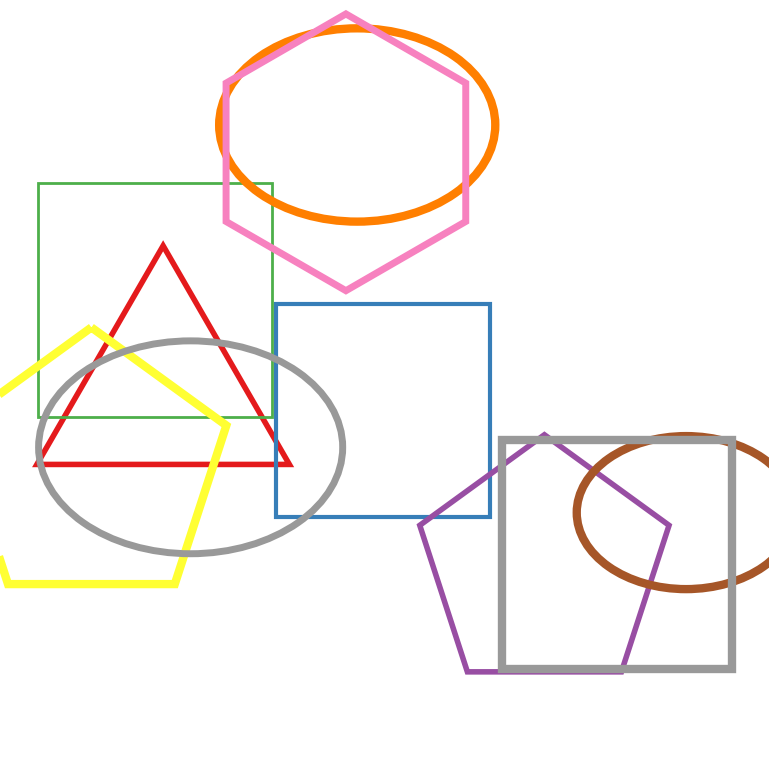[{"shape": "triangle", "thickness": 2, "radius": 0.95, "center": [0.212, 0.492]}, {"shape": "square", "thickness": 1.5, "radius": 0.69, "center": [0.497, 0.467]}, {"shape": "square", "thickness": 1, "radius": 0.76, "center": [0.202, 0.61]}, {"shape": "pentagon", "thickness": 2, "radius": 0.85, "center": [0.707, 0.265]}, {"shape": "oval", "thickness": 3, "radius": 0.9, "center": [0.464, 0.838]}, {"shape": "pentagon", "thickness": 3, "radius": 0.92, "center": [0.119, 0.391]}, {"shape": "oval", "thickness": 3, "radius": 0.71, "center": [0.891, 0.334]}, {"shape": "hexagon", "thickness": 2.5, "radius": 0.9, "center": [0.449, 0.802]}, {"shape": "oval", "thickness": 2.5, "radius": 0.99, "center": [0.248, 0.419]}, {"shape": "square", "thickness": 3, "radius": 0.74, "center": [0.801, 0.28]}]